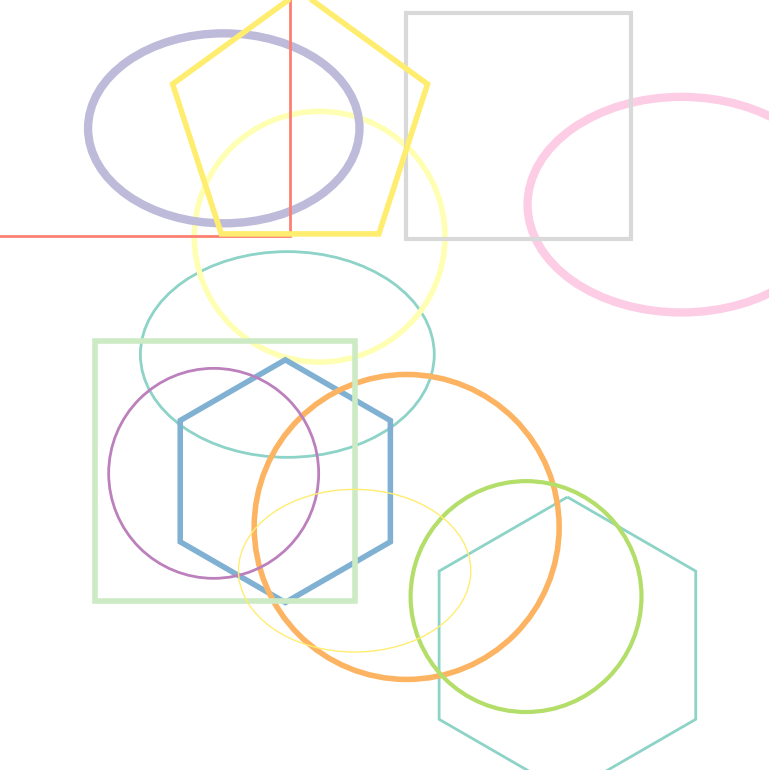[{"shape": "oval", "thickness": 1, "radius": 0.95, "center": [0.373, 0.54]}, {"shape": "hexagon", "thickness": 1, "radius": 0.96, "center": [0.737, 0.162]}, {"shape": "circle", "thickness": 2, "radius": 0.81, "center": [0.415, 0.693]}, {"shape": "oval", "thickness": 3, "radius": 0.88, "center": [0.291, 0.833]}, {"shape": "square", "thickness": 1, "radius": 0.99, "center": [0.178, 0.892]}, {"shape": "hexagon", "thickness": 2, "radius": 0.79, "center": [0.371, 0.375]}, {"shape": "circle", "thickness": 2, "radius": 0.99, "center": [0.528, 0.316]}, {"shape": "circle", "thickness": 1.5, "radius": 0.75, "center": [0.683, 0.225]}, {"shape": "oval", "thickness": 3, "radius": 1.0, "center": [0.885, 0.734]}, {"shape": "square", "thickness": 1.5, "radius": 0.73, "center": [0.673, 0.836]}, {"shape": "circle", "thickness": 1, "radius": 0.68, "center": [0.277, 0.385]}, {"shape": "square", "thickness": 2, "radius": 0.85, "center": [0.292, 0.388]}, {"shape": "pentagon", "thickness": 2, "radius": 0.87, "center": [0.39, 0.837]}, {"shape": "oval", "thickness": 0.5, "radius": 0.75, "center": [0.461, 0.259]}]